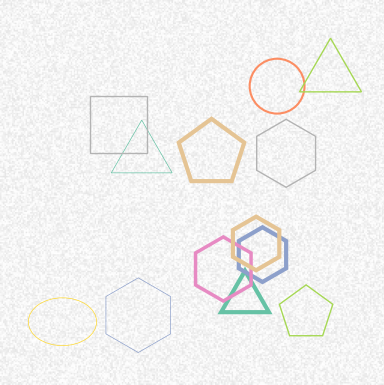[{"shape": "triangle", "thickness": 0.5, "radius": 0.46, "center": [0.368, 0.597]}, {"shape": "triangle", "thickness": 3, "radius": 0.36, "center": [0.636, 0.225]}, {"shape": "circle", "thickness": 1.5, "radius": 0.36, "center": [0.72, 0.776]}, {"shape": "hexagon", "thickness": 0.5, "radius": 0.48, "center": [0.359, 0.181]}, {"shape": "hexagon", "thickness": 3, "radius": 0.36, "center": [0.682, 0.339]}, {"shape": "hexagon", "thickness": 2.5, "radius": 0.42, "center": [0.58, 0.301]}, {"shape": "pentagon", "thickness": 1, "radius": 0.36, "center": [0.795, 0.187]}, {"shape": "triangle", "thickness": 1, "radius": 0.46, "center": [0.858, 0.808]}, {"shape": "oval", "thickness": 0.5, "radius": 0.44, "center": [0.162, 0.164]}, {"shape": "hexagon", "thickness": 3, "radius": 0.35, "center": [0.665, 0.368]}, {"shape": "pentagon", "thickness": 3, "radius": 0.45, "center": [0.549, 0.602]}, {"shape": "hexagon", "thickness": 1, "radius": 0.44, "center": [0.743, 0.602]}, {"shape": "square", "thickness": 1, "radius": 0.37, "center": [0.308, 0.676]}]